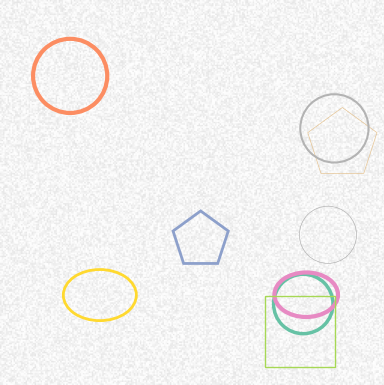[{"shape": "circle", "thickness": 2.5, "radius": 0.39, "center": [0.788, 0.21]}, {"shape": "circle", "thickness": 3, "radius": 0.48, "center": [0.182, 0.803]}, {"shape": "pentagon", "thickness": 2, "radius": 0.38, "center": [0.521, 0.377]}, {"shape": "oval", "thickness": 3, "radius": 0.41, "center": [0.795, 0.234]}, {"shape": "square", "thickness": 1, "radius": 0.46, "center": [0.779, 0.139]}, {"shape": "oval", "thickness": 2, "radius": 0.47, "center": [0.259, 0.234]}, {"shape": "pentagon", "thickness": 0.5, "radius": 0.47, "center": [0.889, 0.626]}, {"shape": "circle", "thickness": 0.5, "radius": 0.37, "center": [0.852, 0.39]}, {"shape": "circle", "thickness": 1.5, "radius": 0.44, "center": [0.869, 0.667]}]